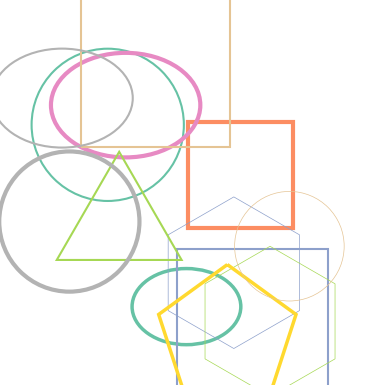[{"shape": "oval", "thickness": 2.5, "radius": 0.71, "center": [0.484, 0.204]}, {"shape": "circle", "thickness": 1.5, "radius": 0.99, "center": [0.28, 0.676]}, {"shape": "square", "thickness": 3, "radius": 0.69, "center": [0.624, 0.545]}, {"shape": "square", "thickness": 1.5, "radius": 0.98, "center": [0.655, 0.156]}, {"shape": "hexagon", "thickness": 0.5, "radius": 0.98, "center": [0.607, 0.292]}, {"shape": "oval", "thickness": 3, "radius": 0.97, "center": [0.326, 0.727]}, {"shape": "hexagon", "thickness": 0.5, "radius": 0.97, "center": [0.701, 0.165]}, {"shape": "triangle", "thickness": 1.5, "radius": 0.94, "center": [0.31, 0.418]}, {"shape": "pentagon", "thickness": 2.5, "radius": 0.94, "center": [0.591, 0.125]}, {"shape": "circle", "thickness": 0.5, "radius": 0.71, "center": [0.752, 0.36]}, {"shape": "square", "thickness": 1.5, "radius": 0.97, "center": [0.404, 0.814]}, {"shape": "oval", "thickness": 1.5, "radius": 0.92, "center": [0.161, 0.745]}, {"shape": "circle", "thickness": 3, "radius": 0.91, "center": [0.18, 0.425]}]